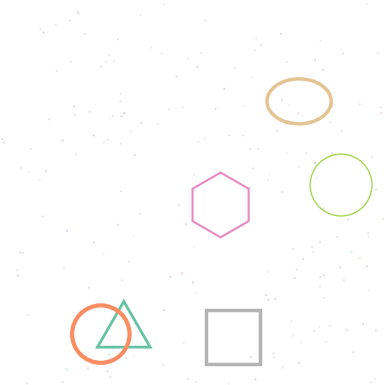[{"shape": "triangle", "thickness": 2, "radius": 0.4, "center": [0.322, 0.138]}, {"shape": "circle", "thickness": 3, "radius": 0.37, "center": [0.262, 0.132]}, {"shape": "hexagon", "thickness": 1.5, "radius": 0.42, "center": [0.573, 0.468]}, {"shape": "circle", "thickness": 1, "radius": 0.4, "center": [0.886, 0.519]}, {"shape": "oval", "thickness": 2.5, "radius": 0.42, "center": [0.777, 0.737]}, {"shape": "square", "thickness": 2.5, "radius": 0.35, "center": [0.606, 0.124]}]